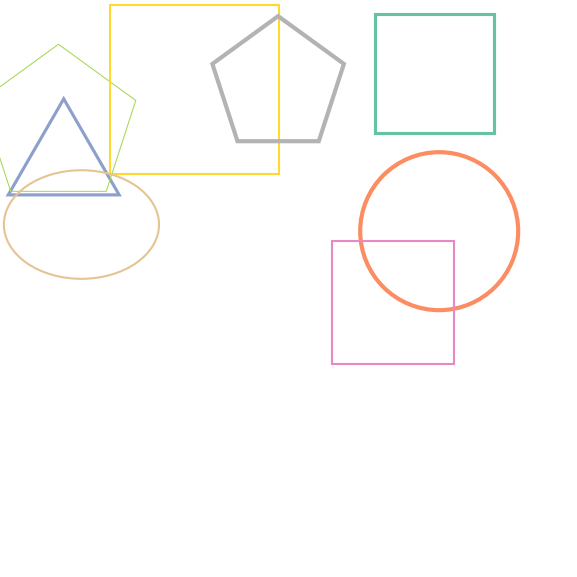[{"shape": "square", "thickness": 1.5, "radius": 0.52, "center": [0.752, 0.872]}, {"shape": "circle", "thickness": 2, "radius": 0.68, "center": [0.761, 0.599]}, {"shape": "triangle", "thickness": 1.5, "radius": 0.55, "center": [0.11, 0.717]}, {"shape": "square", "thickness": 1, "radius": 0.53, "center": [0.68, 0.475]}, {"shape": "pentagon", "thickness": 0.5, "radius": 0.7, "center": [0.101, 0.782]}, {"shape": "square", "thickness": 1, "radius": 0.73, "center": [0.336, 0.844]}, {"shape": "oval", "thickness": 1, "radius": 0.67, "center": [0.141, 0.61]}, {"shape": "pentagon", "thickness": 2, "radius": 0.6, "center": [0.482, 0.851]}]